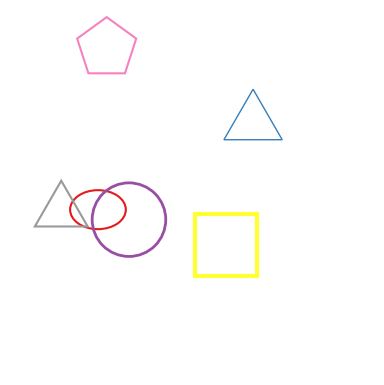[{"shape": "oval", "thickness": 1.5, "radius": 0.36, "center": [0.254, 0.455]}, {"shape": "triangle", "thickness": 1, "radius": 0.44, "center": [0.657, 0.681]}, {"shape": "circle", "thickness": 2, "radius": 0.48, "center": [0.335, 0.429]}, {"shape": "square", "thickness": 3, "radius": 0.4, "center": [0.588, 0.363]}, {"shape": "pentagon", "thickness": 1.5, "radius": 0.4, "center": [0.277, 0.875]}, {"shape": "triangle", "thickness": 1.5, "radius": 0.4, "center": [0.159, 0.451]}]